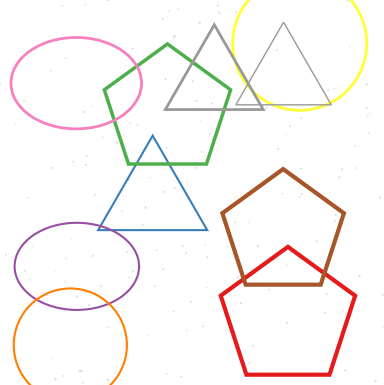[{"shape": "pentagon", "thickness": 3, "radius": 0.92, "center": [0.748, 0.175]}, {"shape": "triangle", "thickness": 1.5, "radius": 0.82, "center": [0.397, 0.484]}, {"shape": "pentagon", "thickness": 2.5, "radius": 0.86, "center": [0.435, 0.713]}, {"shape": "oval", "thickness": 1.5, "radius": 0.81, "center": [0.2, 0.308]}, {"shape": "circle", "thickness": 1.5, "radius": 0.73, "center": [0.183, 0.104]}, {"shape": "circle", "thickness": 2, "radius": 0.87, "center": [0.778, 0.887]}, {"shape": "pentagon", "thickness": 3, "radius": 0.83, "center": [0.735, 0.395]}, {"shape": "oval", "thickness": 2, "radius": 0.85, "center": [0.198, 0.784]}, {"shape": "triangle", "thickness": 2, "radius": 0.73, "center": [0.557, 0.789]}, {"shape": "triangle", "thickness": 1, "radius": 0.72, "center": [0.737, 0.799]}]